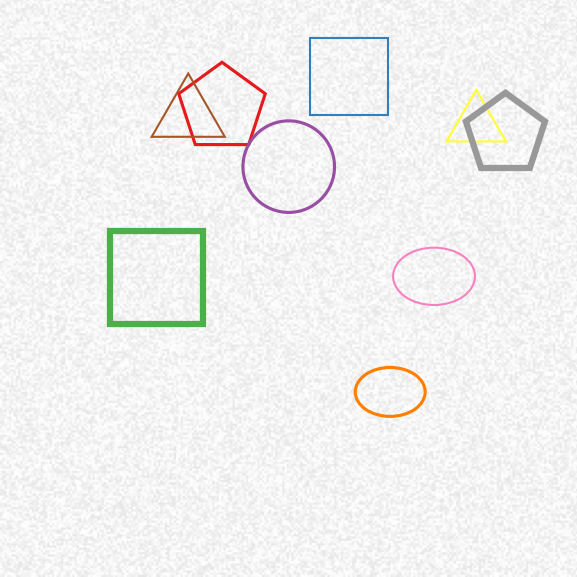[{"shape": "pentagon", "thickness": 1.5, "radius": 0.39, "center": [0.384, 0.812]}, {"shape": "square", "thickness": 1, "radius": 0.34, "center": [0.604, 0.867]}, {"shape": "square", "thickness": 3, "radius": 0.4, "center": [0.271, 0.519]}, {"shape": "circle", "thickness": 1.5, "radius": 0.4, "center": [0.5, 0.711]}, {"shape": "oval", "thickness": 1.5, "radius": 0.3, "center": [0.676, 0.32]}, {"shape": "triangle", "thickness": 1, "radius": 0.3, "center": [0.825, 0.784]}, {"shape": "triangle", "thickness": 1, "radius": 0.37, "center": [0.326, 0.799]}, {"shape": "oval", "thickness": 1, "radius": 0.35, "center": [0.752, 0.521]}, {"shape": "pentagon", "thickness": 3, "radius": 0.36, "center": [0.875, 0.766]}]